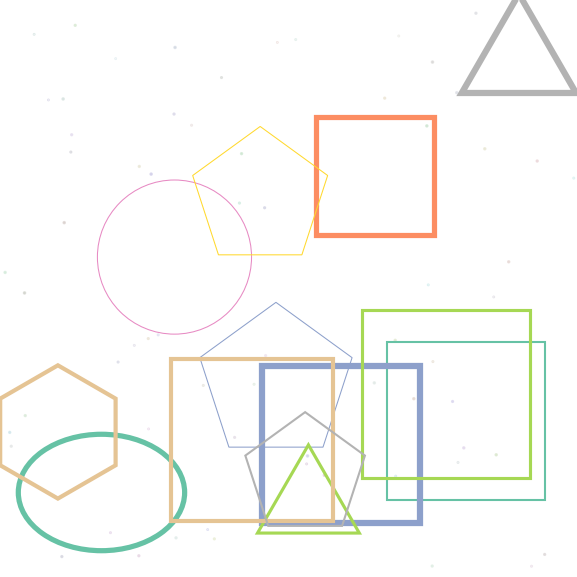[{"shape": "oval", "thickness": 2.5, "radius": 0.72, "center": [0.176, 0.146]}, {"shape": "square", "thickness": 1, "radius": 0.68, "center": [0.806, 0.269]}, {"shape": "square", "thickness": 2.5, "radius": 0.51, "center": [0.65, 0.695]}, {"shape": "square", "thickness": 3, "radius": 0.68, "center": [0.59, 0.23]}, {"shape": "pentagon", "thickness": 0.5, "radius": 0.69, "center": [0.478, 0.337]}, {"shape": "circle", "thickness": 0.5, "radius": 0.67, "center": [0.302, 0.554]}, {"shape": "triangle", "thickness": 1.5, "radius": 0.51, "center": [0.534, 0.127]}, {"shape": "square", "thickness": 1.5, "radius": 0.73, "center": [0.773, 0.316]}, {"shape": "pentagon", "thickness": 0.5, "radius": 0.61, "center": [0.451, 0.657]}, {"shape": "square", "thickness": 2, "radius": 0.7, "center": [0.437, 0.237]}, {"shape": "hexagon", "thickness": 2, "radius": 0.58, "center": [0.1, 0.251]}, {"shape": "pentagon", "thickness": 1, "radius": 0.54, "center": [0.528, 0.177]}, {"shape": "triangle", "thickness": 3, "radius": 0.57, "center": [0.899, 0.895]}]